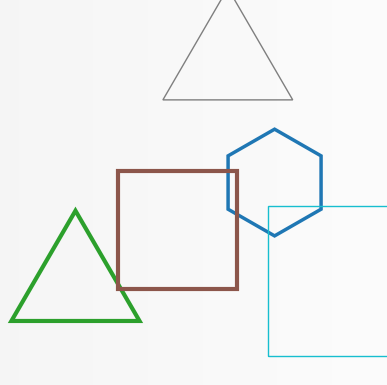[{"shape": "hexagon", "thickness": 2.5, "radius": 0.69, "center": [0.709, 0.526]}, {"shape": "triangle", "thickness": 3, "radius": 0.95, "center": [0.195, 0.262]}, {"shape": "square", "thickness": 3, "radius": 0.77, "center": [0.458, 0.403]}, {"shape": "triangle", "thickness": 1, "radius": 0.97, "center": [0.588, 0.837]}, {"shape": "square", "thickness": 1, "radius": 0.98, "center": [0.887, 0.269]}]